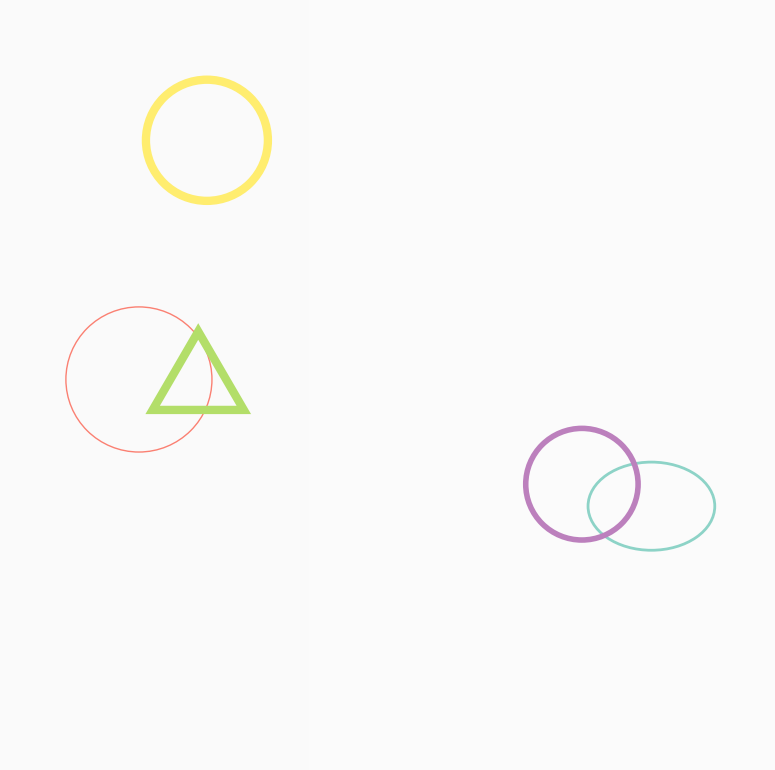[{"shape": "oval", "thickness": 1, "radius": 0.41, "center": [0.841, 0.343]}, {"shape": "circle", "thickness": 0.5, "radius": 0.47, "center": [0.179, 0.507]}, {"shape": "triangle", "thickness": 3, "radius": 0.34, "center": [0.256, 0.502]}, {"shape": "circle", "thickness": 2, "radius": 0.36, "center": [0.751, 0.371]}, {"shape": "circle", "thickness": 3, "radius": 0.39, "center": [0.267, 0.818]}]